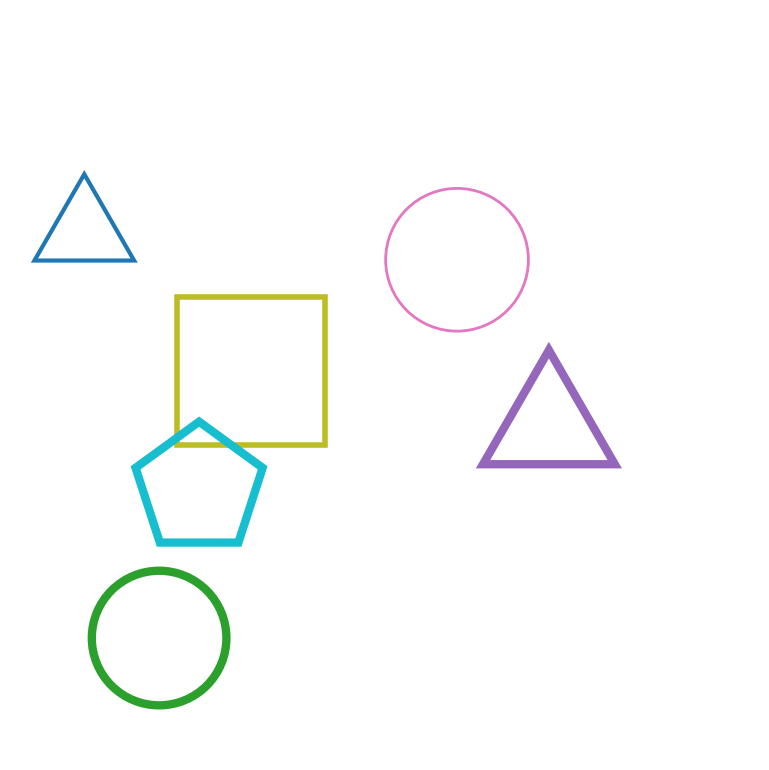[{"shape": "triangle", "thickness": 1.5, "radius": 0.37, "center": [0.109, 0.699]}, {"shape": "circle", "thickness": 3, "radius": 0.44, "center": [0.207, 0.171]}, {"shape": "triangle", "thickness": 3, "radius": 0.49, "center": [0.713, 0.446]}, {"shape": "circle", "thickness": 1, "radius": 0.46, "center": [0.594, 0.663]}, {"shape": "square", "thickness": 2, "radius": 0.48, "center": [0.326, 0.518]}, {"shape": "pentagon", "thickness": 3, "radius": 0.43, "center": [0.259, 0.366]}]